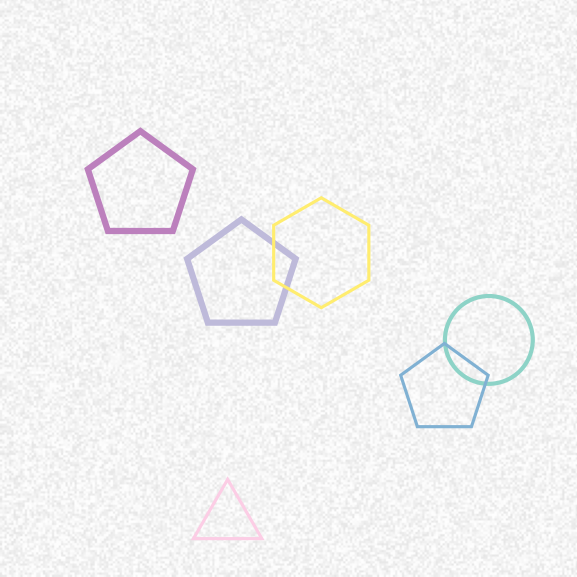[{"shape": "circle", "thickness": 2, "radius": 0.38, "center": [0.847, 0.411]}, {"shape": "pentagon", "thickness": 3, "radius": 0.49, "center": [0.418, 0.52]}, {"shape": "pentagon", "thickness": 1.5, "radius": 0.4, "center": [0.77, 0.325]}, {"shape": "triangle", "thickness": 1.5, "radius": 0.34, "center": [0.394, 0.101]}, {"shape": "pentagon", "thickness": 3, "radius": 0.48, "center": [0.243, 0.676]}, {"shape": "hexagon", "thickness": 1.5, "radius": 0.48, "center": [0.556, 0.561]}]